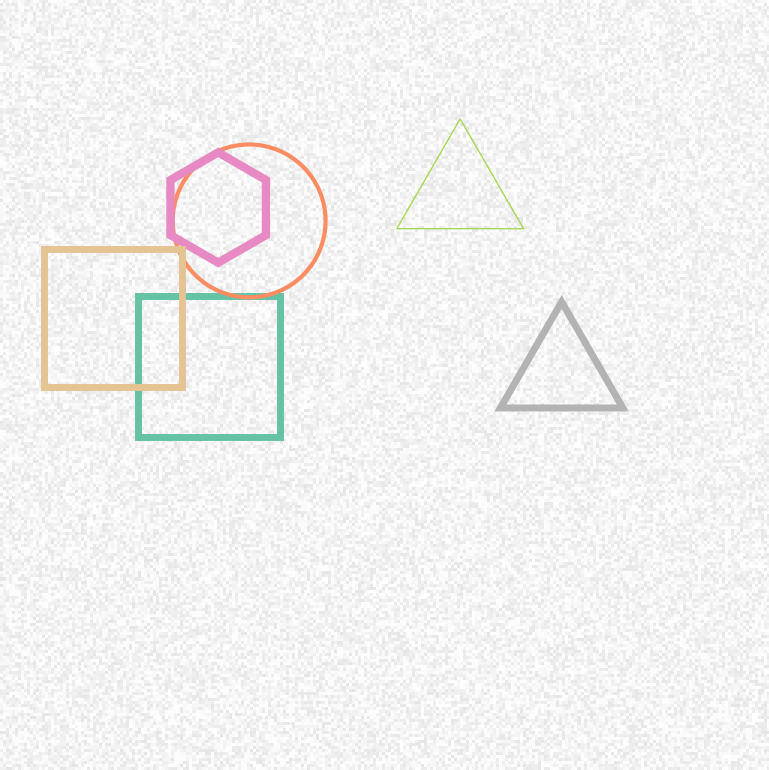[{"shape": "square", "thickness": 2.5, "radius": 0.46, "center": [0.271, 0.524]}, {"shape": "circle", "thickness": 1.5, "radius": 0.5, "center": [0.324, 0.713]}, {"shape": "hexagon", "thickness": 3, "radius": 0.36, "center": [0.283, 0.73]}, {"shape": "triangle", "thickness": 0.5, "radius": 0.48, "center": [0.598, 0.751]}, {"shape": "square", "thickness": 2.5, "radius": 0.45, "center": [0.146, 0.587]}, {"shape": "triangle", "thickness": 2.5, "radius": 0.46, "center": [0.729, 0.516]}]